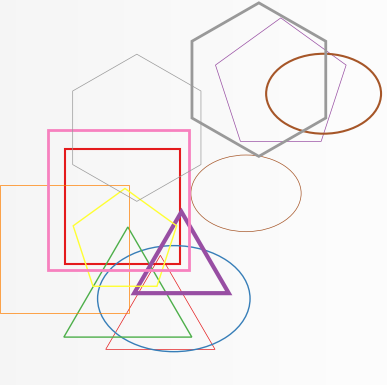[{"shape": "square", "thickness": 1.5, "radius": 0.75, "center": [0.316, 0.464]}, {"shape": "triangle", "thickness": 0.5, "radius": 0.81, "center": [0.414, 0.174]}, {"shape": "oval", "thickness": 1, "radius": 0.98, "center": [0.449, 0.224]}, {"shape": "triangle", "thickness": 1, "radius": 0.95, "center": [0.33, 0.22]}, {"shape": "pentagon", "thickness": 0.5, "radius": 0.89, "center": [0.725, 0.776]}, {"shape": "triangle", "thickness": 3, "radius": 0.7, "center": [0.468, 0.309]}, {"shape": "square", "thickness": 0.5, "radius": 0.83, "center": [0.167, 0.353]}, {"shape": "pentagon", "thickness": 1, "radius": 0.7, "center": [0.322, 0.37]}, {"shape": "oval", "thickness": 0.5, "radius": 0.71, "center": [0.635, 0.498]}, {"shape": "oval", "thickness": 1.5, "radius": 0.74, "center": [0.835, 0.757]}, {"shape": "square", "thickness": 2, "radius": 0.91, "center": [0.306, 0.479]}, {"shape": "hexagon", "thickness": 2, "radius": 1.0, "center": [0.668, 0.793]}, {"shape": "hexagon", "thickness": 0.5, "radius": 0.96, "center": [0.353, 0.668]}]